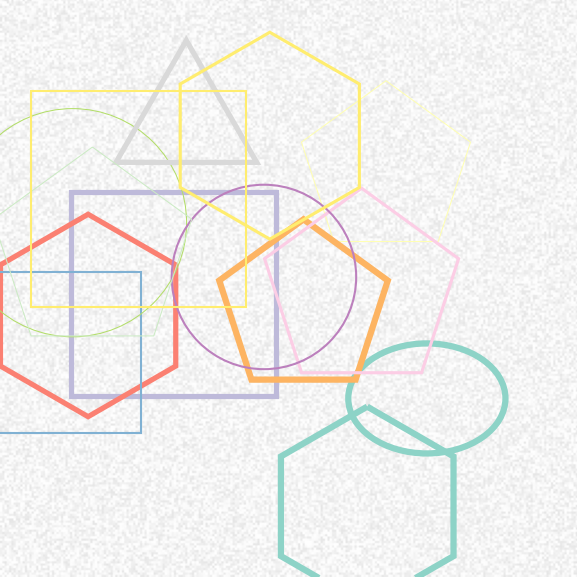[{"shape": "oval", "thickness": 3, "radius": 0.68, "center": [0.739, 0.309]}, {"shape": "hexagon", "thickness": 3, "radius": 0.86, "center": [0.636, 0.122]}, {"shape": "pentagon", "thickness": 0.5, "radius": 0.77, "center": [0.668, 0.705]}, {"shape": "square", "thickness": 2.5, "radius": 0.88, "center": [0.3, 0.49]}, {"shape": "hexagon", "thickness": 2.5, "radius": 0.88, "center": [0.153, 0.453]}, {"shape": "square", "thickness": 1, "radius": 0.7, "center": [0.104, 0.389]}, {"shape": "pentagon", "thickness": 3, "radius": 0.77, "center": [0.526, 0.466]}, {"shape": "circle", "thickness": 0.5, "radius": 0.99, "center": [0.126, 0.613]}, {"shape": "pentagon", "thickness": 1.5, "radius": 0.88, "center": [0.626, 0.497]}, {"shape": "triangle", "thickness": 2.5, "radius": 0.7, "center": [0.323, 0.788]}, {"shape": "circle", "thickness": 1, "radius": 0.8, "center": [0.457, 0.52]}, {"shape": "pentagon", "thickness": 0.5, "radius": 0.9, "center": [0.16, 0.564]}, {"shape": "square", "thickness": 1, "radius": 0.93, "center": [0.239, 0.655]}, {"shape": "hexagon", "thickness": 1.5, "radius": 0.9, "center": [0.467, 0.764]}]